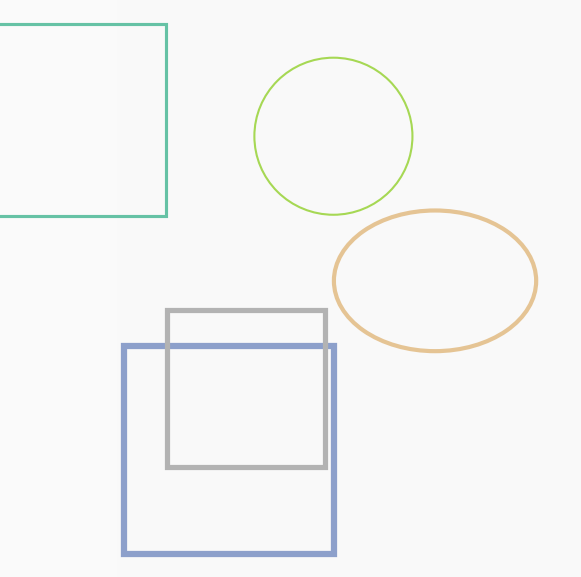[{"shape": "square", "thickness": 1.5, "radius": 0.83, "center": [0.118, 0.791]}, {"shape": "square", "thickness": 3, "radius": 0.9, "center": [0.394, 0.22]}, {"shape": "circle", "thickness": 1, "radius": 0.68, "center": [0.574, 0.763]}, {"shape": "oval", "thickness": 2, "radius": 0.87, "center": [0.748, 0.513]}, {"shape": "square", "thickness": 2.5, "radius": 0.68, "center": [0.423, 0.327]}]